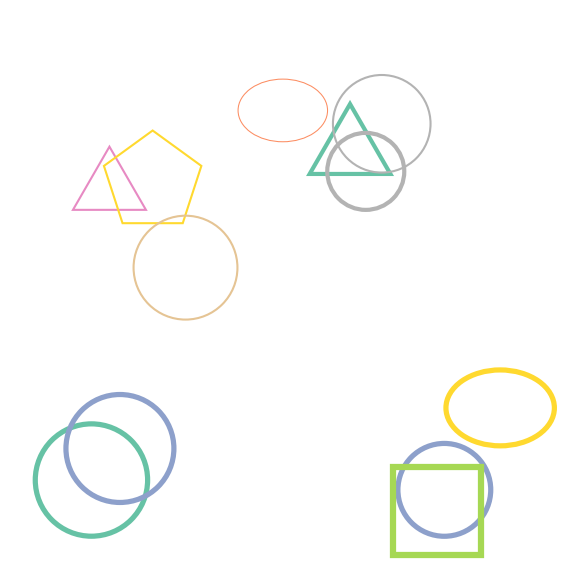[{"shape": "circle", "thickness": 2.5, "radius": 0.49, "center": [0.158, 0.168]}, {"shape": "triangle", "thickness": 2, "radius": 0.4, "center": [0.606, 0.738]}, {"shape": "oval", "thickness": 0.5, "radius": 0.39, "center": [0.49, 0.808]}, {"shape": "circle", "thickness": 2.5, "radius": 0.4, "center": [0.769, 0.151]}, {"shape": "circle", "thickness": 2.5, "radius": 0.47, "center": [0.208, 0.223]}, {"shape": "triangle", "thickness": 1, "radius": 0.36, "center": [0.19, 0.672]}, {"shape": "square", "thickness": 3, "radius": 0.38, "center": [0.756, 0.115]}, {"shape": "oval", "thickness": 2.5, "radius": 0.47, "center": [0.866, 0.293]}, {"shape": "pentagon", "thickness": 1, "radius": 0.44, "center": [0.264, 0.684]}, {"shape": "circle", "thickness": 1, "radius": 0.45, "center": [0.321, 0.536]}, {"shape": "circle", "thickness": 2, "radius": 0.33, "center": [0.633, 0.702]}, {"shape": "circle", "thickness": 1, "radius": 0.42, "center": [0.661, 0.785]}]